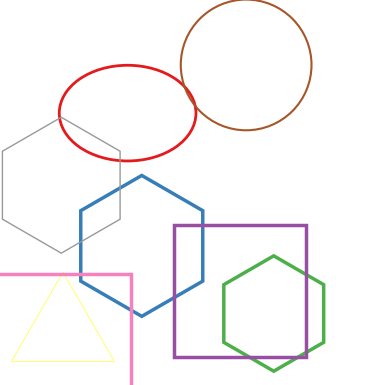[{"shape": "oval", "thickness": 2, "radius": 0.89, "center": [0.331, 0.706]}, {"shape": "hexagon", "thickness": 2.5, "radius": 0.91, "center": [0.368, 0.361]}, {"shape": "hexagon", "thickness": 2.5, "radius": 0.75, "center": [0.711, 0.186]}, {"shape": "square", "thickness": 2.5, "radius": 0.85, "center": [0.623, 0.245]}, {"shape": "triangle", "thickness": 0.5, "radius": 0.77, "center": [0.164, 0.139]}, {"shape": "circle", "thickness": 1.5, "radius": 0.85, "center": [0.639, 0.831]}, {"shape": "square", "thickness": 2.5, "radius": 0.86, "center": [0.168, 0.118]}, {"shape": "hexagon", "thickness": 1, "radius": 0.88, "center": [0.159, 0.519]}]